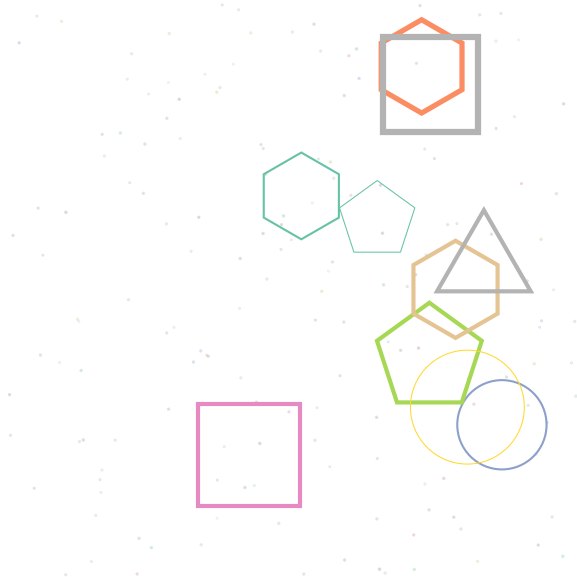[{"shape": "hexagon", "thickness": 1, "radius": 0.38, "center": [0.522, 0.66]}, {"shape": "pentagon", "thickness": 0.5, "radius": 0.34, "center": [0.653, 0.618]}, {"shape": "hexagon", "thickness": 2.5, "radius": 0.4, "center": [0.73, 0.884]}, {"shape": "circle", "thickness": 1, "radius": 0.39, "center": [0.869, 0.264]}, {"shape": "square", "thickness": 2, "radius": 0.44, "center": [0.431, 0.211]}, {"shape": "pentagon", "thickness": 2, "radius": 0.48, "center": [0.744, 0.379]}, {"shape": "circle", "thickness": 0.5, "radius": 0.49, "center": [0.809, 0.294]}, {"shape": "hexagon", "thickness": 2, "radius": 0.42, "center": [0.789, 0.498]}, {"shape": "triangle", "thickness": 2, "radius": 0.47, "center": [0.838, 0.542]}, {"shape": "square", "thickness": 3, "radius": 0.41, "center": [0.745, 0.853]}]